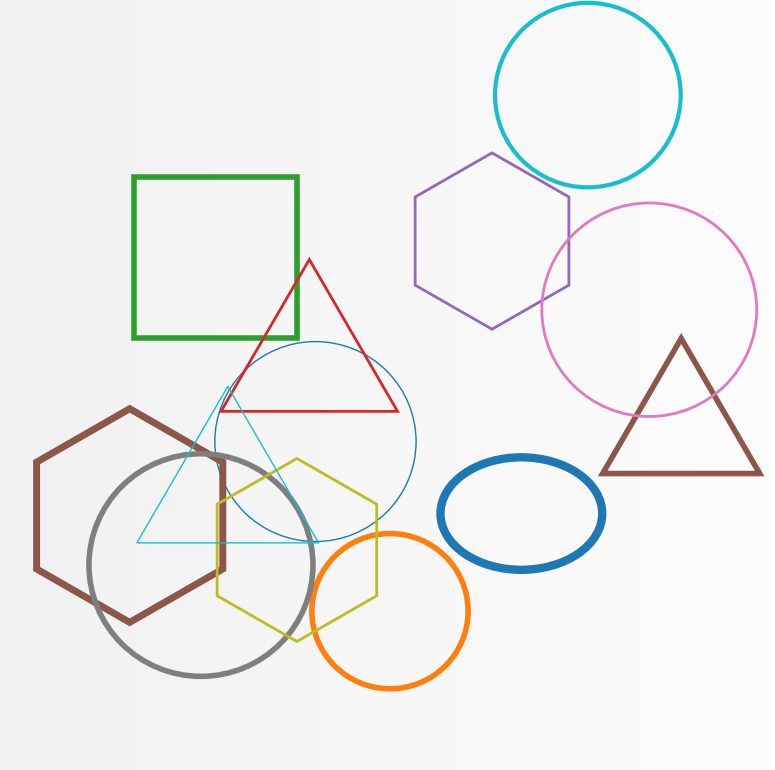[{"shape": "circle", "thickness": 0.5, "radius": 0.65, "center": [0.407, 0.427]}, {"shape": "oval", "thickness": 3, "radius": 0.52, "center": [0.673, 0.333]}, {"shape": "circle", "thickness": 2, "radius": 0.5, "center": [0.503, 0.206]}, {"shape": "square", "thickness": 2, "radius": 0.52, "center": [0.278, 0.666]}, {"shape": "triangle", "thickness": 1, "radius": 0.66, "center": [0.399, 0.532]}, {"shape": "hexagon", "thickness": 1, "radius": 0.57, "center": [0.635, 0.687]}, {"shape": "triangle", "thickness": 2, "radius": 0.58, "center": [0.879, 0.443]}, {"shape": "hexagon", "thickness": 2.5, "radius": 0.69, "center": [0.167, 0.33]}, {"shape": "circle", "thickness": 1, "radius": 0.69, "center": [0.838, 0.598]}, {"shape": "circle", "thickness": 2, "radius": 0.72, "center": [0.259, 0.266]}, {"shape": "hexagon", "thickness": 1, "radius": 0.59, "center": [0.383, 0.286]}, {"shape": "circle", "thickness": 1.5, "radius": 0.6, "center": [0.759, 0.877]}, {"shape": "triangle", "thickness": 0.5, "radius": 0.68, "center": [0.294, 0.363]}]